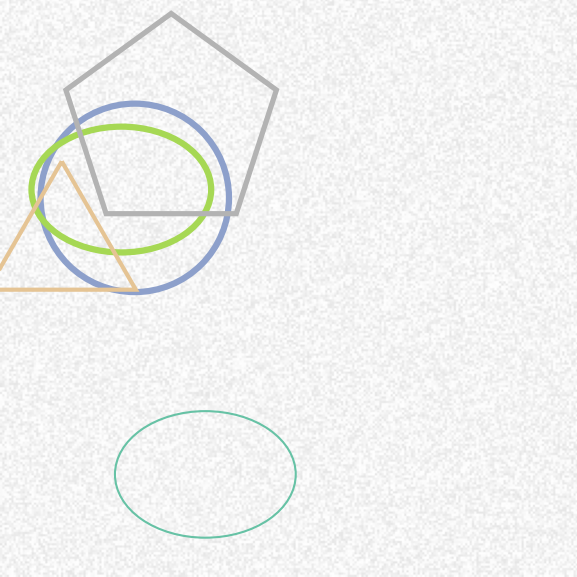[{"shape": "oval", "thickness": 1, "radius": 0.78, "center": [0.356, 0.178]}, {"shape": "circle", "thickness": 3, "radius": 0.82, "center": [0.233, 0.657]}, {"shape": "oval", "thickness": 3, "radius": 0.78, "center": [0.21, 0.671]}, {"shape": "triangle", "thickness": 2, "radius": 0.74, "center": [0.107, 0.572]}, {"shape": "pentagon", "thickness": 2.5, "radius": 0.96, "center": [0.296, 0.784]}]